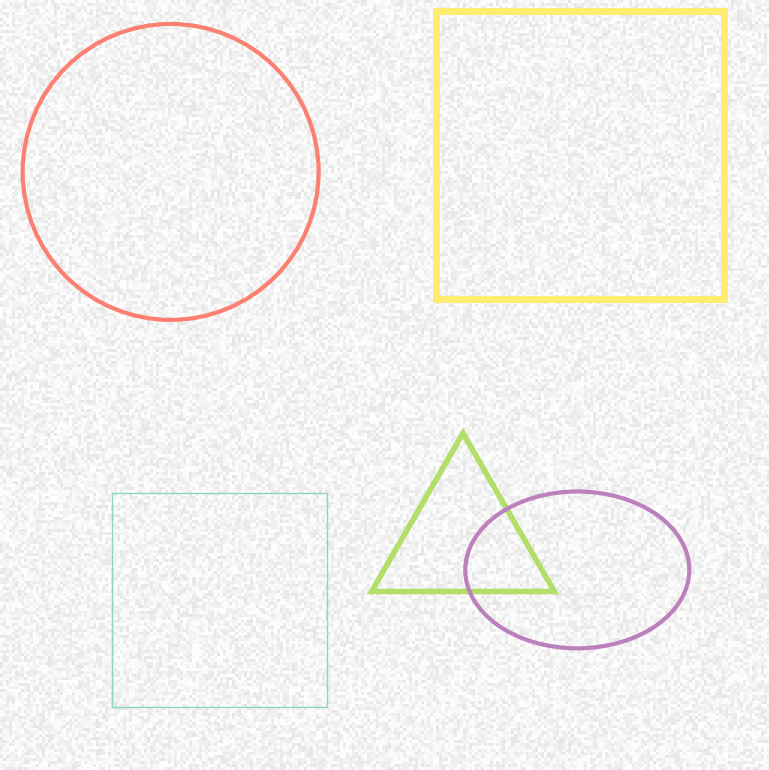[{"shape": "square", "thickness": 0.5, "radius": 0.7, "center": [0.285, 0.221]}, {"shape": "circle", "thickness": 1.5, "radius": 0.96, "center": [0.222, 0.777]}, {"shape": "triangle", "thickness": 2, "radius": 0.69, "center": [0.601, 0.3]}, {"shape": "oval", "thickness": 1.5, "radius": 0.73, "center": [0.75, 0.26]}, {"shape": "square", "thickness": 2.5, "radius": 0.94, "center": [0.754, 0.798]}]